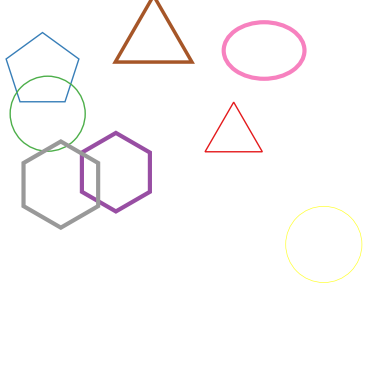[{"shape": "triangle", "thickness": 1, "radius": 0.43, "center": [0.607, 0.649]}, {"shape": "pentagon", "thickness": 1, "radius": 0.5, "center": [0.11, 0.816]}, {"shape": "circle", "thickness": 1, "radius": 0.49, "center": [0.124, 0.705]}, {"shape": "hexagon", "thickness": 3, "radius": 0.51, "center": [0.301, 0.553]}, {"shape": "circle", "thickness": 0.5, "radius": 0.49, "center": [0.841, 0.365]}, {"shape": "triangle", "thickness": 2.5, "radius": 0.57, "center": [0.399, 0.896]}, {"shape": "oval", "thickness": 3, "radius": 0.52, "center": [0.686, 0.869]}, {"shape": "hexagon", "thickness": 3, "radius": 0.56, "center": [0.158, 0.521]}]